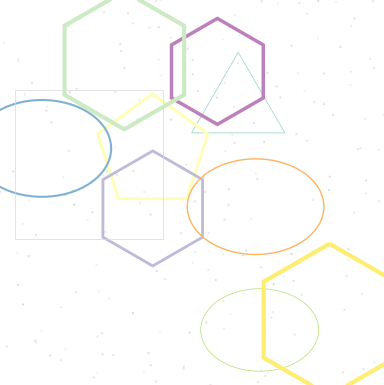[{"shape": "triangle", "thickness": 0.5, "radius": 0.7, "center": [0.619, 0.725]}, {"shape": "pentagon", "thickness": 2, "radius": 0.75, "center": [0.397, 0.606]}, {"shape": "hexagon", "thickness": 2, "radius": 0.75, "center": [0.397, 0.459]}, {"shape": "oval", "thickness": 1.5, "radius": 0.9, "center": [0.109, 0.615]}, {"shape": "oval", "thickness": 1, "radius": 0.89, "center": [0.664, 0.463]}, {"shape": "oval", "thickness": 0.5, "radius": 0.77, "center": [0.674, 0.143]}, {"shape": "square", "thickness": 0.5, "radius": 0.97, "center": [0.231, 0.572]}, {"shape": "hexagon", "thickness": 2.5, "radius": 0.69, "center": [0.565, 0.814]}, {"shape": "hexagon", "thickness": 3, "radius": 0.9, "center": [0.323, 0.843]}, {"shape": "hexagon", "thickness": 3, "radius": 0.99, "center": [0.856, 0.169]}]